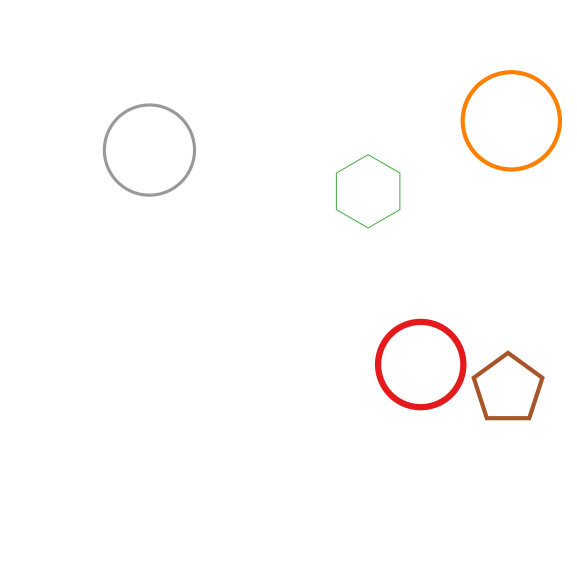[{"shape": "circle", "thickness": 3, "radius": 0.37, "center": [0.729, 0.368]}, {"shape": "hexagon", "thickness": 0.5, "radius": 0.32, "center": [0.637, 0.668]}, {"shape": "circle", "thickness": 2, "radius": 0.42, "center": [0.885, 0.79]}, {"shape": "pentagon", "thickness": 2, "radius": 0.31, "center": [0.88, 0.326]}, {"shape": "circle", "thickness": 1.5, "radius": 0.39, "center": [0.259, 0.739]}]